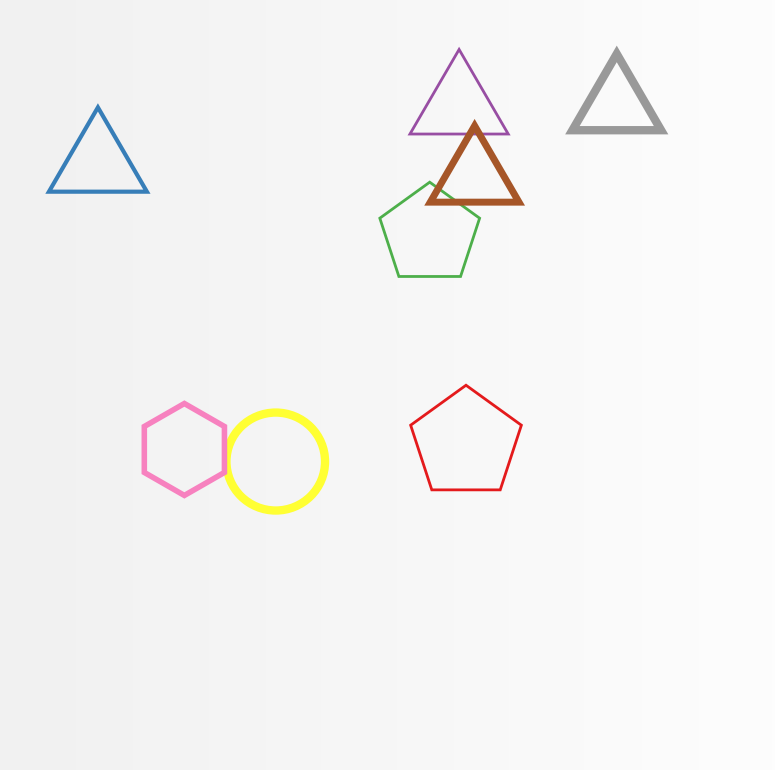[{"shape": "pentagon", "thickness": 1, "radius": 0.38, "center": [0.601, 0.425]}, {"shape": "triangle", "thickness": 1.5, "radius": 0.36, "center": [0.126, 0.788]}, {"shape": "pentagon", "thickness": 1, "radius": 0.34, "center": [0.554, 0.696]}, {"shape": "triangle", "thickness": 1, "radius": 0.37, "center": [0.592, 0.863]}, {"shape": "circle", "thickness": 3, "radius": 0.32, "center": [0.356, 0.401]}, {"shape": "triangle", "thickness": 2.5, "radius": 0.33, "center": [0.612, 0.77]}, {"shape": "hexagon", "thickness": 2, "radius": 0.3, "center": [0.238, 0.416]}, {"shape": "triangle", "thickness": 3, "radius": 0.33, "center": [0.796, 0.864]}]